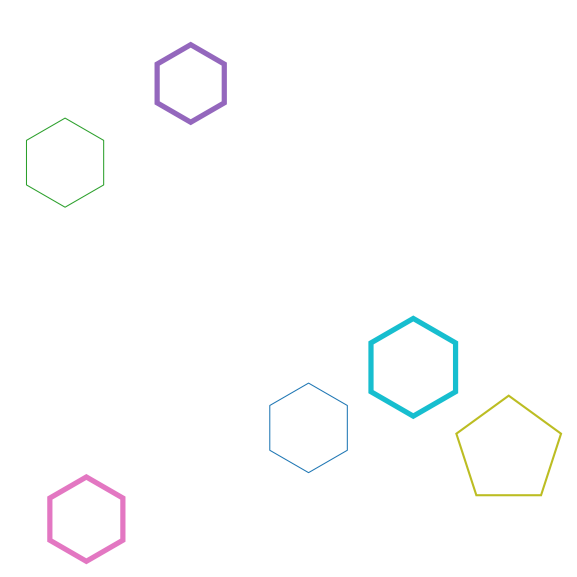[{"shape": "hexagon", "thickness": 0.5, "radius": 0.39, "center": [0.534, 0.258]}, {"shape": "hexagon", "thickness": 0.5, "radius": 0.39, "center": [0.113, 0.717]}, {"shape": "hexagon", "thickness": 2.5, "radius": 0.34, "center": [0.33, 0.855]}, {"shape": "hexagon", "thickness": 2.5, "radius": 0.37, "center": [0.15, 0.1]}, {"shape": "pentagon", "thickness": 1, "radius": 0.48, "center": [0.881, 0.219]}, {"shape": "hexagon", "thickness": 2.5, "radius": 0.42, "center": [0.716, 0.363]}]